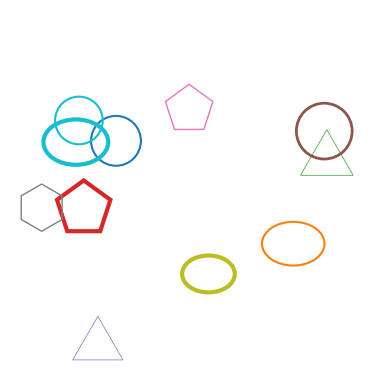[{"shape": "circle", "thickness": 1.5, "radius": 0.32, "center": [0.301, 0.634]}, {"shape": "oval", "thickness": 1.5, "radius": 0.41, "center": [0.762, 0.367]}, {"shape": "triangle", "thickness": 0.5, "radius": 0.4, "center": [0.849, 0.584]}, {"shape": "pentagon", "thickness": 3, "radius": 0.36, "center": [0.217, 0.458]}, {"shape": "triangle", "thickness": 0.5, "radius": 0.38, "center": [0.254, 0.103]}, {"shape": "circle", "thickness": 2, "radius": 0.36, "center": [0.842, 0.659]}, {"shape": "pentagon", "thickness": 1, "radius": 0.32, "center": [0.491, 0.716]}, {"shape": "hexagon", "thickness": 1, "radius": 0.31, "center": [0.108, 0.461]}, {"shape": "oval", "thickness": 3, "radius": 0.34, "center": [0.541, 0.288]}, {"shape": "oval", "thickness": 3, "radius": 0.42, "center": [0.197, 0.631]}, {"shape": "circle", "thickness": 1.5, "radius": 0.31, "center": [0.205, 0.687]}]